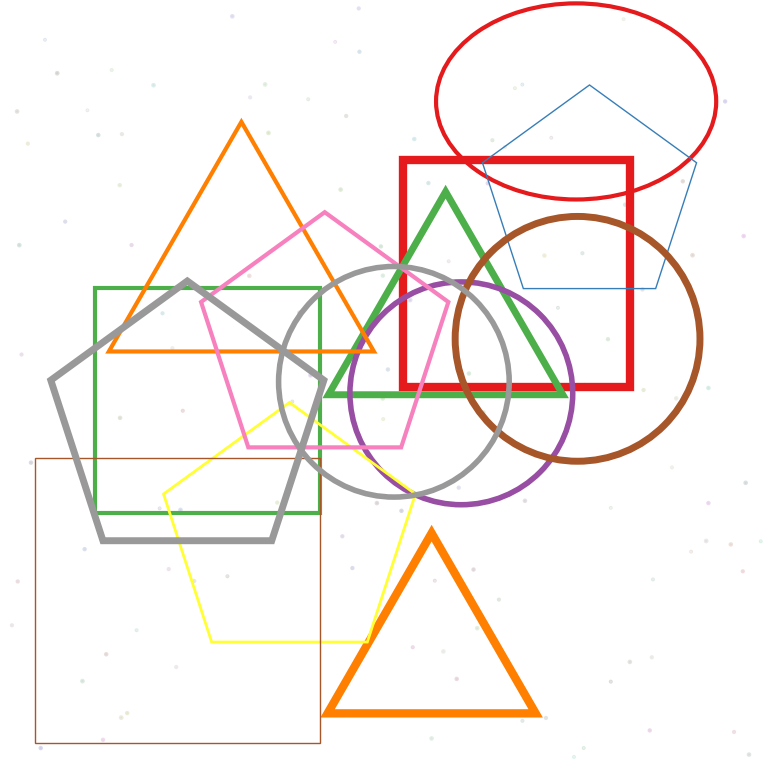[{"shape": "oval", "thickness": 1.5, "radius": 0.91, "center": [0.748, 0.868]}, {"shape": "square", "thickness": 3, "radius": 0.74, "center": [0.67, 0.645]}, {"shape": "pentagon", "thickness": 0.5, "radius": 0.73, "center": [0.766, 0.743]}, {"shape": "square", "thickness": 1.5, "radius": 0.73, "center": [0.27, 0.48]}, {"shape": "triangle", "thickness": 2.5, "radius": 0.88, "center": [0.579, 0.575]}, {"shape": "circle", "thickness": 2, "radius": 0.72, "center": [0.599, 0.489]}, {"shape": "triangle", "thickness": 1.5, "radius": 0.99, "center": [0.313, 0.643]}, {"shape": "triangle", "thickness": 3, "radius": 0.78, "center": [0.561, 0.152]}, {"shape": "pentagon", "thickness": 1, "radius": 0.86, "center": [0.376, 0.305]}, {"shape": "square", "thickness": 0.5, "radius": 0.92, "center": [0.23, 0.22]}, {"shape": "circle", "thickness": 2.5, "radius": 0.79, "center": [0.75, 0.56]}, {"shape": "pentagon", "thickness": 1.5, "radius": 0.84, "center": [0.422, 0.556]}, {"shape": "pentagon", "thickness": 2.5, "radius": 0.93, "center": [0.243, 0.449]}, {"shape": "circle", "thickness": 2, "radius": 0.75, "center": [0.512, 0.504]}]